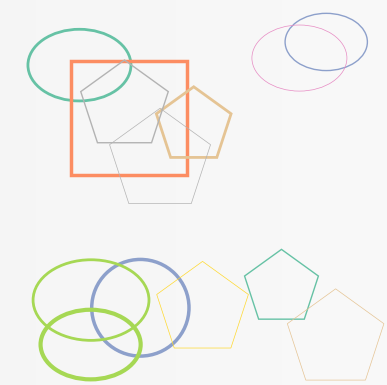[{"shape": "pentagon", "thickness": 1, "radius": 0.5, "center": [0.726, 0.252]}, {"shape": "oval", "thickness": 2, "radius": 0.66, "center": [0.205, 0.831]}, {"shape": "square", "thickness": 2.5, "radius": 0.75, "center": [0.332, 0.694]}, {"shape": "oval", "thickness": 1, "radius": 0.53, "center": [0.842, 0.891]}, {"shape": "circle", "thickness": 2.5, "radius": 0.63, "center": [0.362, 0.201]}, {"shape": "oval", "thickness": 0.5, "radius": 0.61, "center": [0.773, 0.849]}, {"shape": "oval", "thickness": 3, "radius": 0.65, "center": [0.234, 0.105]}, {"shape": "oval", "thickness": 2, "radius": 0.75, "center": [0.235, 0.221]}, {"shape": "pentagon", "thickness": 0.5, "radius": 0.62, "center": [0.523, 0.197]}, {"shape": "pentagon", "thickness": 0.5, "radius": 0.66, "center": [0.866, 0.119]}, {"shape": "pentagon", "thickness": 2, "radius": 0.51, "center": [0.5, 0.673]}, {"shape": "pentagon", "thickness": 1, "radius": 0.59, "center": [0.321, 0.725]}, {"shape": "pentagon", "thickness": 0.5, "radius": 0.68, "center": [0.413, 0.582]}]